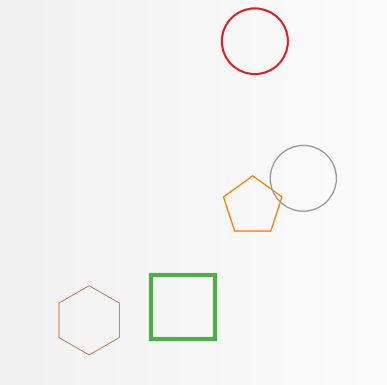[{"shape": "circle", "thickness": 1.5, "radius": 0.43, "center": [0.658, 0.893]}, {"shape": "square", "thickness": 3, "radius": 0.42, "center": [0.473, 0.202]}, {"shape": "pentagon", "thickness": 1, "radius": 0.4, "center": [0.652, 0.464]}, {"shape": "hexagon", "thickness": 0.5, "radius": 0.45, "center": [0.23, 0.168]}, {"shape": "circle", "thickness": 1, "radius": 0.43, "center": [0.783, 0.537]}]